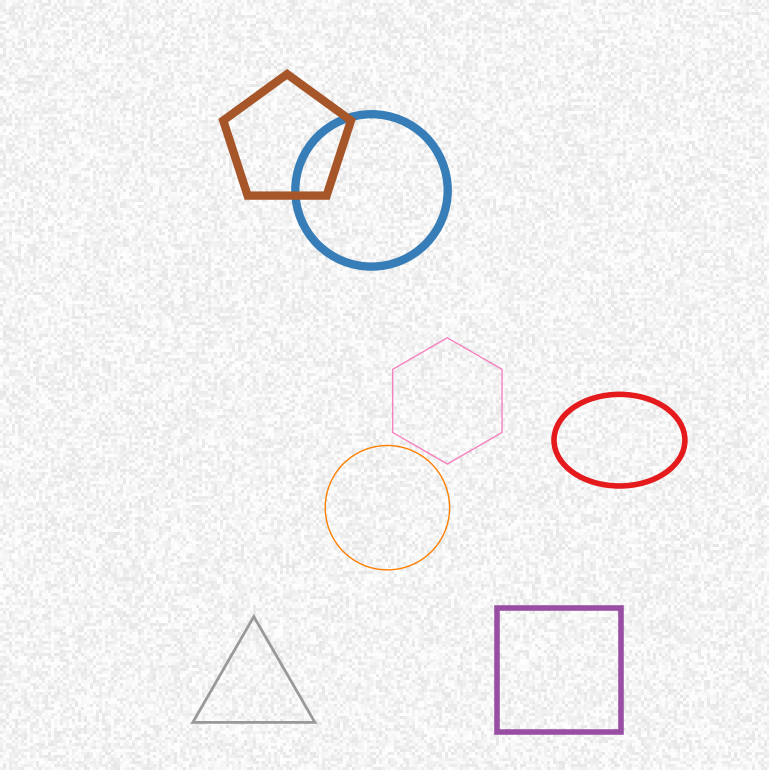[{"shape": "oval", "thickness": 2, "radius": 0.42, "center": [0.804, 0.428]}, {"shape": "circle", "thickness": 3, "radius": 0.49, "center": [0.482, 0.753]}, {"shape": "square", "thickness": 2, "radius": 0.4, "center": [0.726, 0.129]}, {"shape": "circle", "thickness": 0.5, "radius": 0.4, "center": [0.503, 0.341]}, {"shape": "pentagon", "thickness": 3, "radius": 0.44, "center": [0.373, 0.817]}, {"shape": "hexagon", "thickness": 0.5, "radius": 0.41, "center": [0.581, 0.479]}, {"shape": "triangle", "thickness": 1, "radius": 0.46, "center": [0.33, 0.108]}]